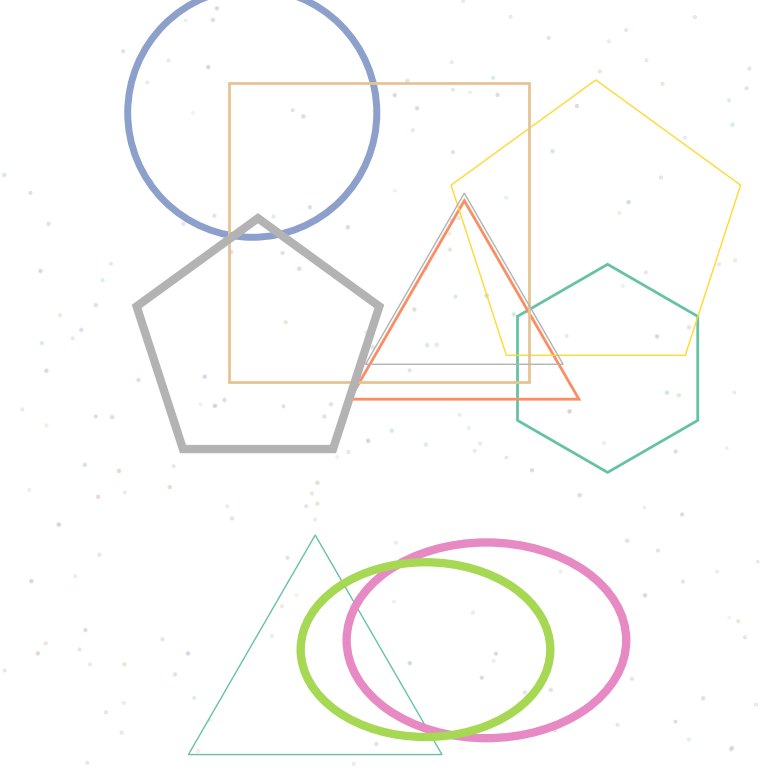[{"shape": "triangle", "thickness": 0.5, "radius": 0.95, "center": [0.409, 0.115]}, {"shape": "hexagon", "thickness": 1, "radius": 0.68, "center": [0.789, 0.522]}, {"shape": "triangle", "thickness": 1, "radius": 0.86, "center": [0.603, 0.567]}, {"shape": "circle", "thickness": 2.5, "radius": 0.81, "center": [0.328, 0.854]}, {"shape": "oval", "thickness": 3, "radius": 0.91, "center": [0.632, 0.168]}, {"shape": "oval", "thickness": 3, "radius": 0.81, "center": [0.553, 0.156]}, {"shape": "pentagon", "thickness": 0.5, "radius": 0.99, "center": [0.774, 0.698]}, {"shape": "square", "thickness": 1, "radius": 0.97, "center": [0.492, 0.698]}, {"shape": "pentagon", "thickness": 3, "radius": 0.83, "center": [0.335, 0.551]}, {"shape": "triangle", "thickness": 0.5, "radius": 0.74, "center": [0.603, 0.601]}]